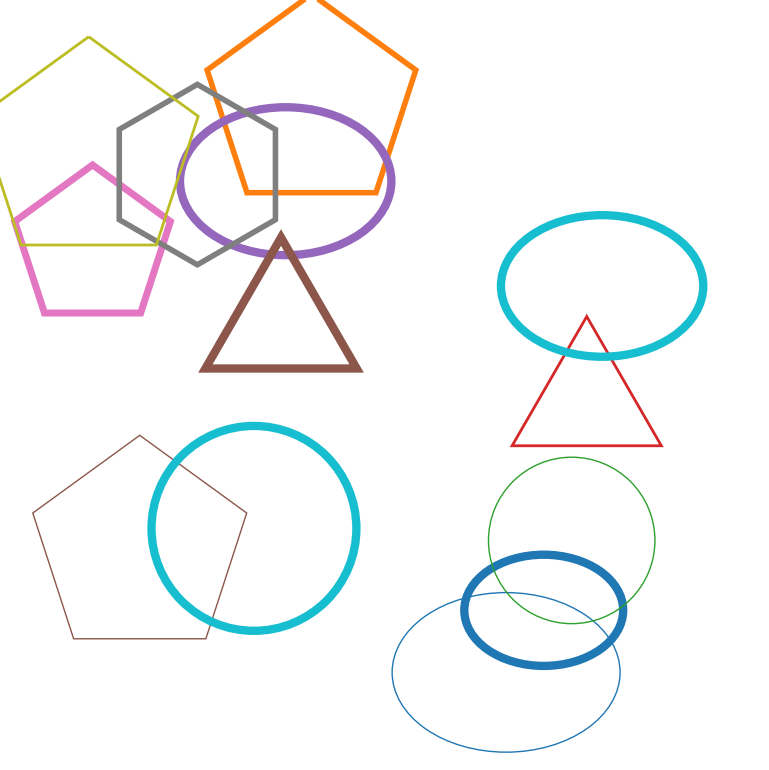[{"shape": "oval", "thickness": 0.5, "radius": 0.74, "center": [0.657, 0.127]}, {"shape": "oval", "thickness": 3, "radius": 0.52, "center": [0.706, 0.207]}, {"shape": "pentagon", "thickness": 2, "radius": 0.71, "center": [0.404, 0.865]}, {"shape": "circle", "thickness": 0.5, "radius": 0.54, "center": [0.742, 0.298]}, {"shape": "triangle", "thickness": 1, "radius": 0.56, "center": [0.762, 0.477]}, {"shape": "oval", "thickness": 3, "radius": 0.69, "center": [0.371, 0.765]}, {"shape": "triangle", "thickness": 3, "radius": 0.57, "center": [0.365, 0.578]}, {"shape": "pentagon", "thickness": 0.5, "radius": 0.73, "center": [0.181, 0.289]}, {"shape": "pentagon", "thickness": 2.5, "radius": 0.53, "center": [0.12, 0.679]}, {"shape": "hexagon", "thickness": 2, "radius": 0.59, "center": [0.256, 0.773]}, {"shape": "pentagon", "thickness": 1, "radius": 0.75, "center": [0.115, 0.803]}, {"shape": "oval", "thickness": 3, "radius": 0.66, "center": [0.782, 0.629]}, {"shape": "circle", "thickness": 3, "radius": 0.67, "center": [0.33, 0.314]}]